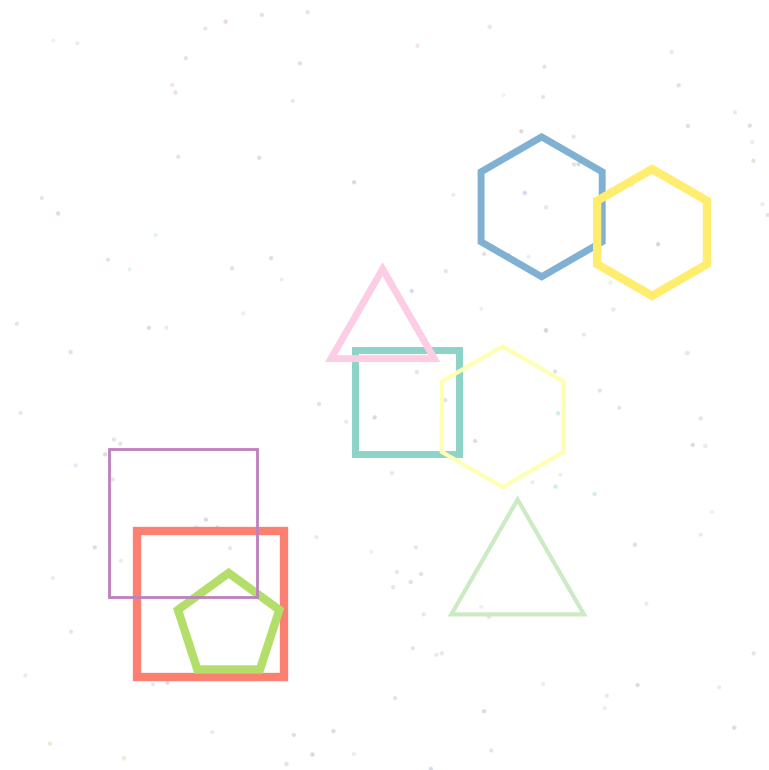[{"shape": "square", "thickness": 2.5, "radius": 0.34, "center": [0.528, 0.478]}, {"shape": "hexagon", "thickness": 1.5, "radius": 0.46, "center": [0.653, 0.459]}, {"shape": "square", "thickness": 3, "radius": 0.48, "center": [0.274, 0.216]}, {"shape": "hexagon", "thickness": 2.5, "radius": 0.45, "center": [0.703, 0.731]}, {"shape": "pentagon", "thickness": 3, "radius": 0.35, "center": [0.297, 0.187]}, {"shape": "triangle", "thickness": 2.5, "radius": 0.39, "center": [0.497, 0.573]}, {"shape": "square", "thickness": 1, "radius": 0.48, "center": [0.238, 0.321]}, {"shape": "triangle", "thickness": 1.5, "radius": 0.5, "center": [0.672, 0.252]}, {"shape": "hexagon", "thickness": 3, "radius": 0.41, "center": [0.847, 0.698]}]